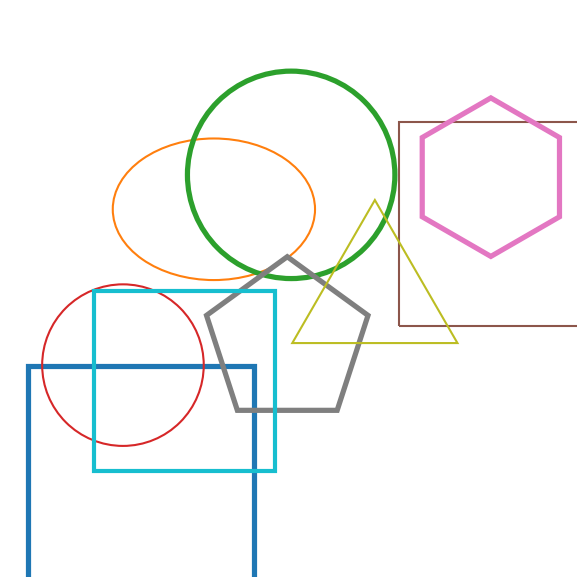[{"shape": "square", "thickness": 2.5, "radius": 0.98, "center": [0.244, 0.171]}, {"shape": "oval", "thickness": 1, "radius": 0.88, "center": [0.37, 0.637]}, {"shape": "circle", "thickness": 2.5, "radius": 0.9, "center": [0.504, 0.696]}, {"shape": "circle", "thickness": 1, "radius": 0.7, "center": [0.213, 0.367]}, {"shape": "square", "thickness": 1, "radius": 0.88, "center": [0.868, 0.611]}, {"shape": "hexagon", "thickness": 2.5, "radius": 0.69, "center": [0.85, 0.692]}, {"shape": "pentagon", "thickness": 2.5, "radius": 0.74, "center": [0.497, 0.408]}, {"shape": "triangle", "thickness": 1, "radius": 0.83, "center": [0.649, 0.488]}, {"shape": "square", "thickness": 2, "radius": 0.78, "center": [0.319, 0.339]}]